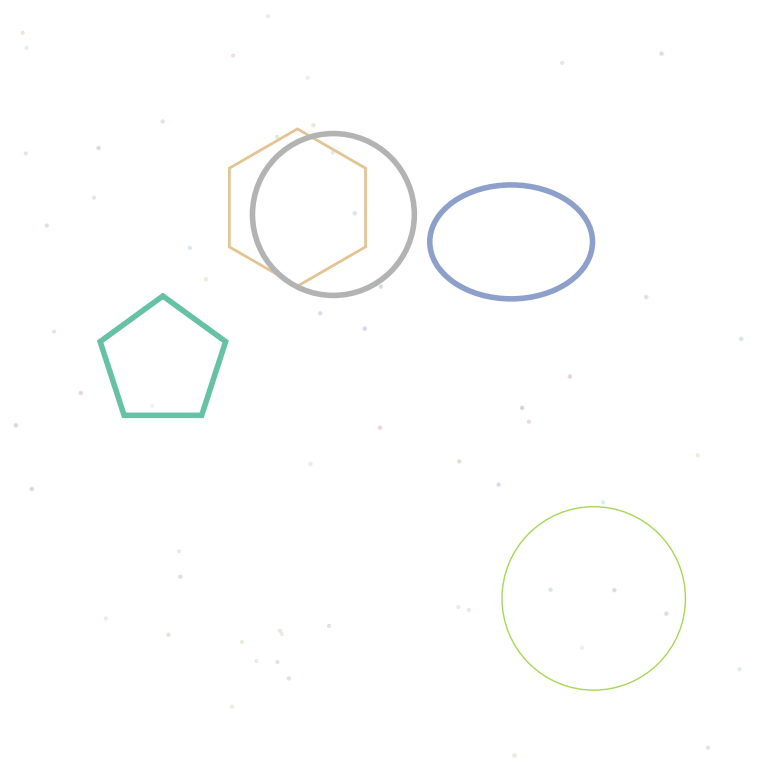[{"shape": "pentagon", "thickness": 2, "radius": 0.43, "center": [0.212, 0.53]}, {"shape": "oval", "thickness": 2, "radius": 0.53, "center": [0.664, 0.686]}, {"shape": "circle", "thickness": 0.5, "radius": 0.6, "center": [0.771, 0.223]}, {"shape": "hexagon", "thickness": 1, "radius": 0.51, "center": [0.386, 0.73]}, {"shape": "circle", "thickness": 2, "radius": 0.53, "center": [0.433, 0.721]}]